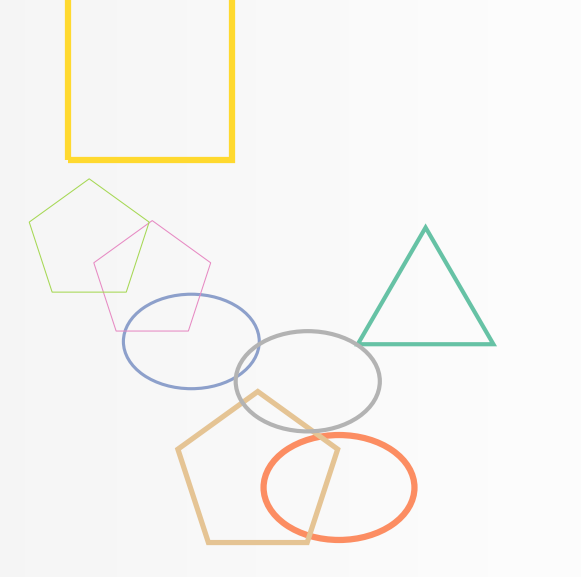[{"shape": "triangle", "thickness": 2, "radius": 0.67, "center": [0.732, 0.47]}, {"shape": "oval", "thickness": 3, "radius": 0.65, "center": [0.583, 0.155]}, {"shape": "oval", "thickness": 1.5, "radius": 0.58, "center": [0.329, 0.408]}, {"shape": "pentagon", "thickness": 0.5, "radius": 0.53, "center": [0.262, 0.511]}, {"shape": "pentagon", "thickness": 0.5, "radius": 0.54, "center": [0.153, 0.581]}, {"shape": "square", "thickness": 3, "radius": 0.71, "center": [0.258, 0.864]}, {"shape": "pentagon", "thickness": 2.5, "radius": 0.72, "center": [0.443, 0.177]}, {"shape": "oval", "thickness": 2, "radius": 0.62, "center": [0.529, 0.339]}]